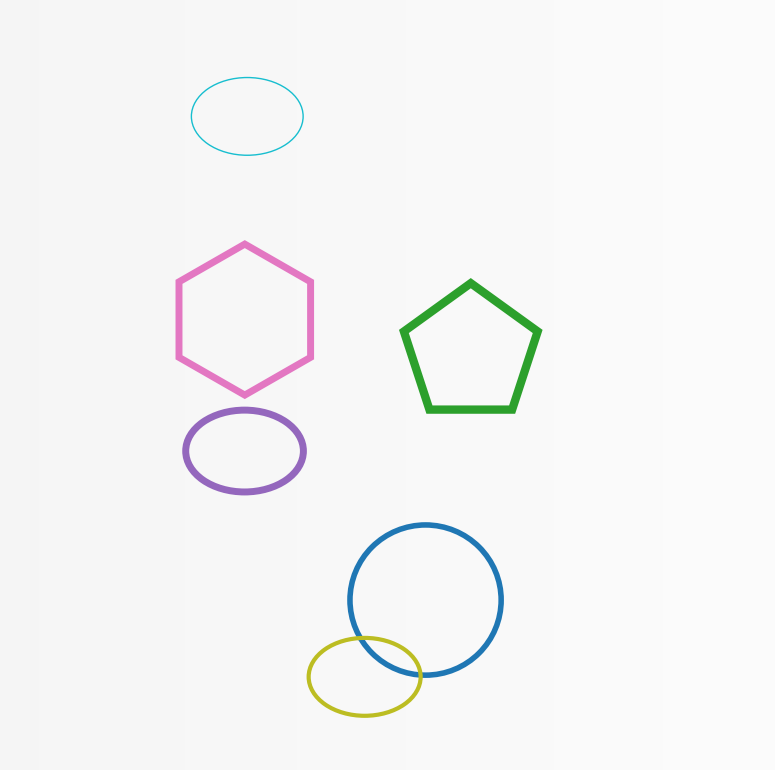[{"shape": "circle", "thickness": 2, "radius": 0.49, "center": [0.549, 0.221]}, {"shape": "pentagon", "thickness": 3, "radius": 0.45, "center": [0.607, 0.541]}, {"shape": "oval", "thickness": 2.5, "radius": 0.38, "center": [0.316, 0.414]}, {"shape": "hexagon", "thickness": 2.5, "radius": 0.49, "center": [0.316, 0.585]}, {"shape": "oval", "thickness": 1.5, "radius": 0.36, "center": [0.471, 0.121]}, {"shape": "oval", "thickness": 0.5, "radius": 0.36, "center": [0.319, 0.849]}]